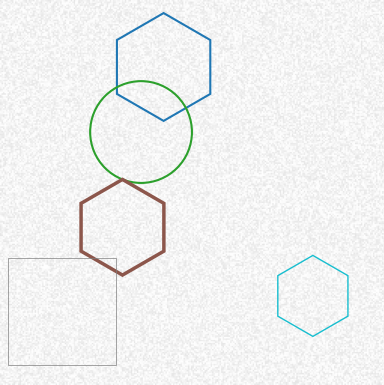[{"shape": "hexagon", "thickness": 1.5, "radius": 0.7, "center": [0.425, 0.826]}, {"shape": "circle", "thickness": 1.5, "radius": 0.66, "center": [0.366, 0.657]}, {"shape": "hexagon", "thickness": 2.5, "radius": 0.62, "center": [0.318, 0.41]}, {"shape": "square", "thickness": 0.5, "radius": 0.7, "center": [0.161, 0.192]}, {"shape": "hexagon", "thickness": 1, "radius": 0.53, "center": [0.813, 0.231]}]